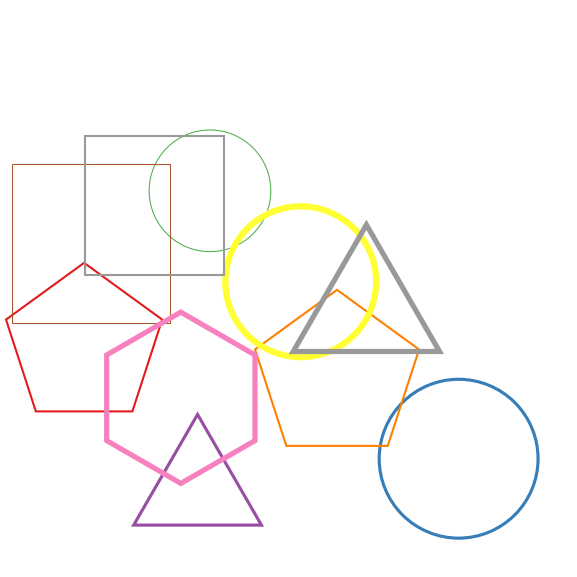[{"shape": "pentagon", "thickness": 1, "radius": 0.71, "center": [0.146, 0.402]}, {"shape": "circle", "thickness": 1.5, "radius": 0.69, "center": [0.794, 0.205]}, {"shape": "circle", "thickness": 0.5, "radius": 0.53, "center": [0.364, 0.669]}, {"shape": "triangle", "thickness": 1.5, "radius": 0.64, "center": [0.342, 0.154]}, {"shape": "pentagon", "thickness": 1, "radius": 0.75, "center": [0.584, 0.348]}, {"shape": "circle", "thickness": 3, "radius": 0.65, "center": [0.521, 0.511]}, {"shape": "square", "thickness": 0.5, "radius": 0.69, "center": [0.158, 0.577]}, {"shape": "hexagon", "thickness": 2.5, "radius": 0.74, "center": [0.313, 0.31]}, {"shape": "triangle", "thickness": 2.5, "radius": 0.73, "center": [0.634, 0.464]}, {"shape": "square", "thickness": 1, "radius": 0.6, "center": [0.267, 0.643]}]